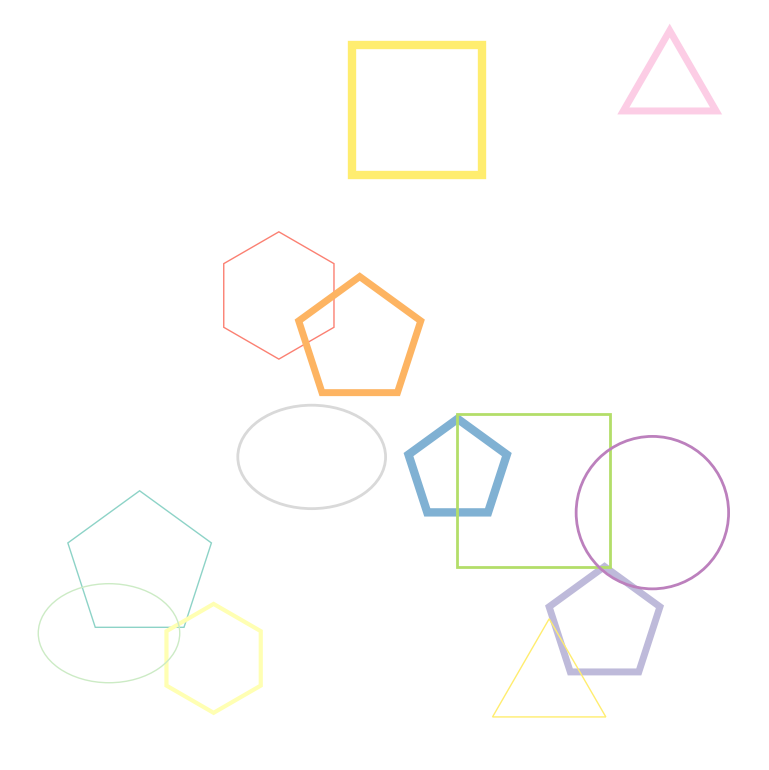[{"shape": "pentagon", "thickness": 0.5, "radius": 0.49, "center": [0.181, 0.265]}, {"shape": "hexagon", "thickness": 1.5, "radius": 0.35, "center": [0.277, 0.145]}, {"shape": "pentagon", "thickness": 2.5, "radius": 0.38, "center": [0.785, 0.189]}, {"shape": "hexagon", "thickness": 0.5, "radius": 0.41, "center": [0.362, 0.616]}, {"shape": "pentagon", "thickness": 3, "radius": 0.34, "center": [0.594, 0.389]}, {"shape": "pentagon", "thickness": 2.5, "radius": 0.42, "center": [0.467, 0.557]}, {"shape": "square", "thickness": 1, "radius": 0.5, "center": [0.693, 0.363]}, {"shape": "triangle", "thickness": 2.5, "radius": 0.35, "center": [0.87, 0.891]}, {"shape": "oval", "thickness": 1, "radius": 0.48, "center": [0.405, 0.407]}, {"shape": "circle", "thickness": 1, "radius": 0.5, "center": [0.847, 0.334]}, {"shape": "oval", "thickness": 0.5, "radius": 0.46, "center": [0.142, 0.178]}, {"shape": "square", "thickness": 3, "radius": 0.42, "center": [0.542, 0.858]}, {"shape": "triangle", "thickness": 0.5, "radius": 0.42, "center": [0.713, 0.111]}]